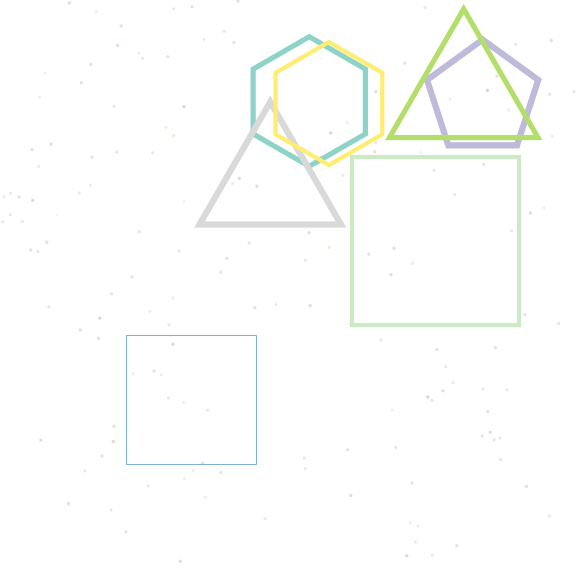[{"shape": "hexagon", "thickness": 2.5, "radius": 0.56, "center": [0.536, 0.823]}, {"shape": "pentagon", "thickness": 3, "radius": 0.51, "center": [0.836, 0.829]}, {"shape": "square", "thickness": 0.5, "radius": 0.56, "center": [0.331, 0.307]}, {"shape": "triangle", "thickness": 2.5, "radius": 0.74, "center": [0.803, 0.835]}, {"shape": "triangle", "thickness": 3, "radius": 0.71, "center": [0.468, 0.681]}, {"shape": "square", "thickness": 2, "radius": 0.73, "center": [0.754, 0.582]}, {"shape": "hexagon", "thickness": 2, "radius": 0.53, "center": [0.57, 0.82]}]